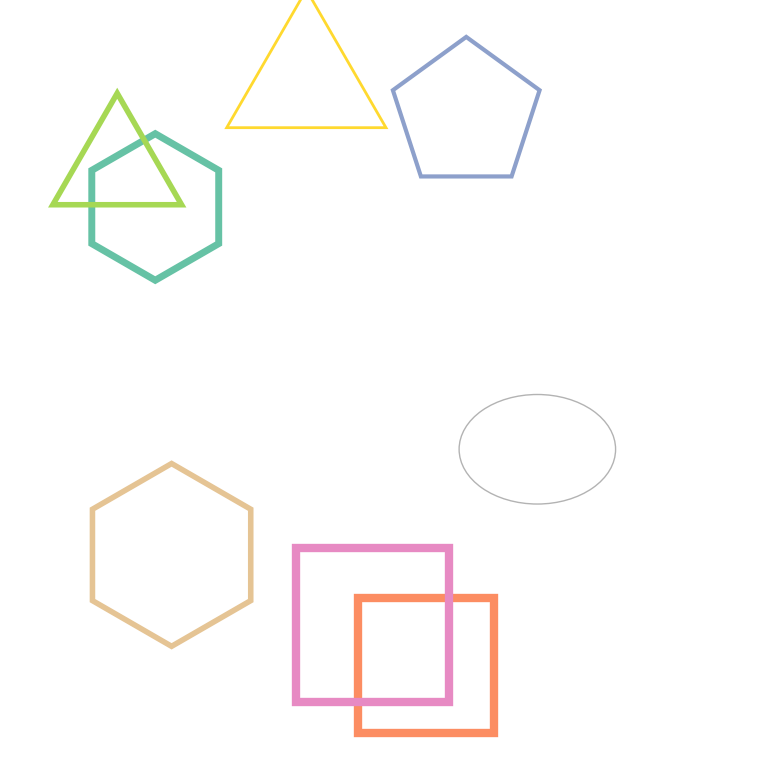[{"shape": "hexagon", "thickness": 2.5, "radius": 0.48, "center": [0.202, 0.731]}, {"shape": "square", "thickness": 3, "radius": 0.44, "center": [0.553, 0.136]}, {"shape": "pentagon", "thickness": 1.5, "radius": 0.5, "center": [0.606, 0.852]}, {"shape": "square", "thickness": 3, "radius": 0.5, "center": [0.484, 0.188]}, {"shape": "triangle", "thickness": 2, "radius": 0.48, "center": [0.152, 0.782]}, {"shape": "triangle", "thickness": 1, "radius": 0.6, "center": [0.398, 0.894]}, {"shape": "hexagon", "thickness": 2, "radius": 0.59, "center": [0.223, 0.279]}, {"shape": "oval", "thickness": 0.5, "radius": 0.51, "center": [0.698, 0.417]}]